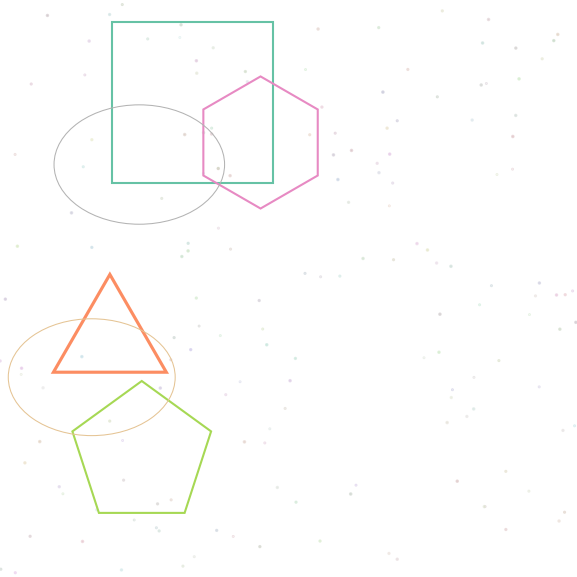[{"shape": "square", "thickness": 1, "radius": 0.7, "center": [0.333, 0.821]}, {"shape": "triangle", "thickness": 1.5, "radius": 0.56, "center": [0.19, 0.411]}, {"shape": "hexagon", "thickness": 1, "radius": 0.57, "center": [0.451, 0.752]}, {"shape": "pentagon", "thickness": 1, "radius": 0.63, "center": [0.245, 0.213]}, {"shape": "oval", "thickness": 0.5, "radius": 0.72, "center": [0.159, 0.346]}, {"shape": "oval", "thickness": 0.5, "radius": 0.74, "center": [0.241, 0.714]}]